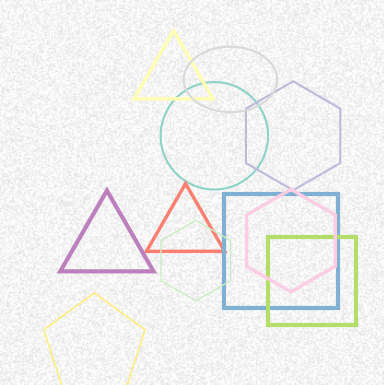[{"shape": "circle", "thickness": 1.5, "radius": 0.7, "center": [0.557, 0.647]}, {"shape": "triangle", "thickness": 2.5, "radius": 0.59, "center": [0.451, 0.803]}, {"shape": "hexagon", "thickness": 1.5, "radius": 0.71, "center": [0.761, 0.647]}, {"shape": "triangle", "thickness": 2.5, "radius": 0.59, "center": [0.482, 0.406]}, {"shape": "square", "thickness": 3, "radius": 0.74, "center": [0.729, 0.347]}, {"shape": "square", "thickness": 3, "radius": 0.57, "center": [0.81, 0.27]}, {"shape": "hexagon", "thickness": 2.5, "radius": 0.67, "center": [0.756, 0.375]}, {"shape": "oval", "thickness": 1.5, "radius": 0.61, "center": [0.598, 0.794]}, {"shape": "triangle", "thickness": 3, "radius": 0.7, "center": [0.278, 0.365]}, {"shape": "hexagon", "thickness": 1, "radius": 0.52, "center": [0.509, 0.323]}, {"shape": "pentagon", "thickness": 1, "radius": 0.69, "center": [0.245, 0.101]}]